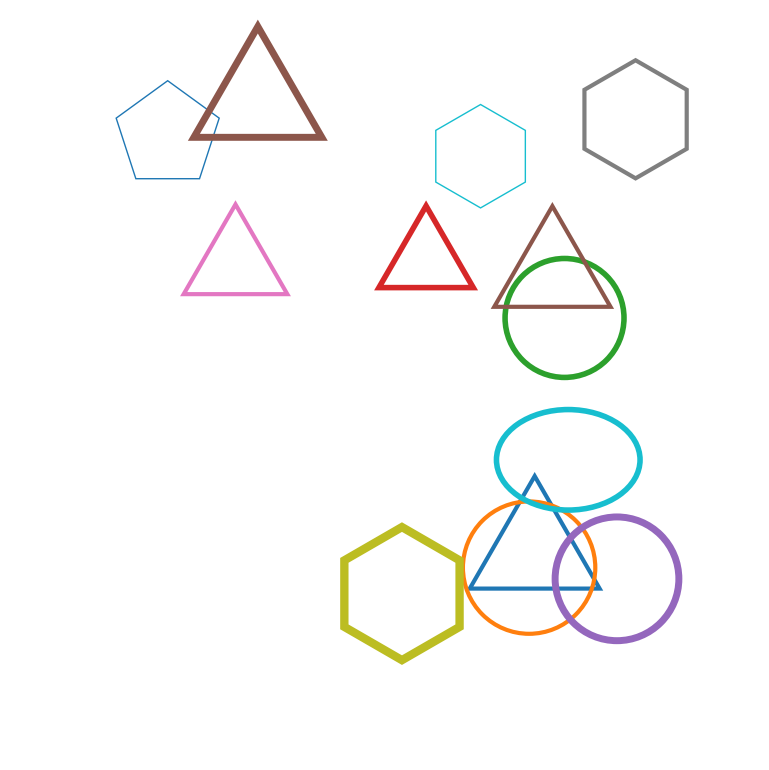[{"shape": "pentagon", "thickness": 0.5, "radius": 0.35, "center": [0.218, 0.825]}, {"shape": "triangle", "thickness": 1.5, "radius": 0.49, "center": [0.694, 0.284]}, {"shape": "circle", "thickness": 1.5, "radius": 0.43, "center": [0.687, 0.263]}, {"shape": "circle", "thickness": 2, "radius": 0.39, "center": [0.733, 0.587]}, {"shape": "triangle", "thickness": 2, "radius": 0.35, "center": [0.553, 0.662]}, {"shape": "circle", "thickness": 2.5, "radius": 0.4, "center": [0.801, 0.248]}, {"shape": "triangle", "thickness": 2.5, "radius": 0.48, "center": [0.335, 0.87]}, {"shape": "triangle", "thickness": 1.5, "radius": 0.44, "center": [0.717, 0.645]}, {"shape": "triangle", "thickness": 1.5, "radius": 0.39, "center": [0.306, 0.657]}, {"shape": "hexagon", "thickness": 1.5, "radius": 0.38, "center": [0.825, 0.845]}, {"shape": "hexagon", "thickness": 3, "radius": 0.43, "center": [0.522, 0.229]}, {"shape": "oval", "thickness": 2, "radius": 0.47, "center": [0.738, 0.403]}, {"shape": "hexagon", "thickness": 0.5, "radius": 0.34, "center": [0.624, 0.797]}]